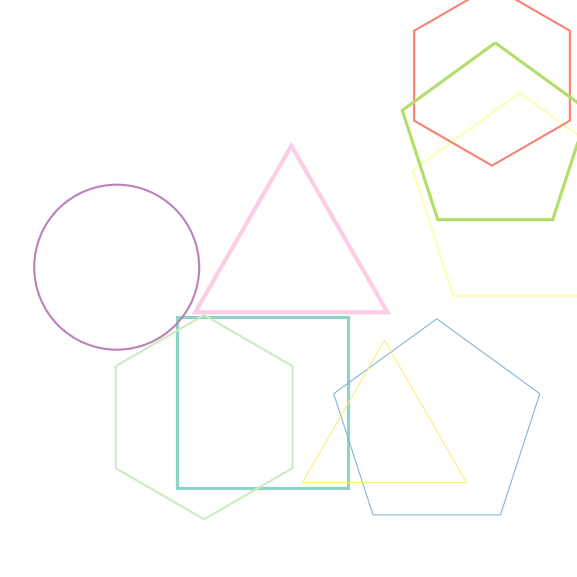[{"shape": "square", "thickness": 1.5, "radius": 0.74, "center": [0.455, 0.303]}, {"shape": "pentagon", "thickness": 1, "radius": 0.97, "center": [0.9, 0.644]}, {"shape": "hexagon", "thickness": 1, "radius": 0.78, "center": [0.852, 0.868]}, {"shape": "pentagon", "thickness": 0.5, "radius": 0.94, "center": [0.756, 0.259]}, {"shape": "pentagon", "thickness": 1.5, "radius": 0.85, "center": [0.858, 0.756]}, {"shape": "triangle", "thickness": 2, "radius": 0.96, "center": [0.505, 0.555]}, {"shape": "circle", "thickness": 1, "radius": 0.71, "center": [0.202, 0.536]}, {"shape": "hexagon", "thickness": 1, "radius": 0.88, "center": [0.353, 0.277]}, {"shape": "triangle", "thickness": 0.5, "radius": 0.82, "center": [0.666, 0.246]}]